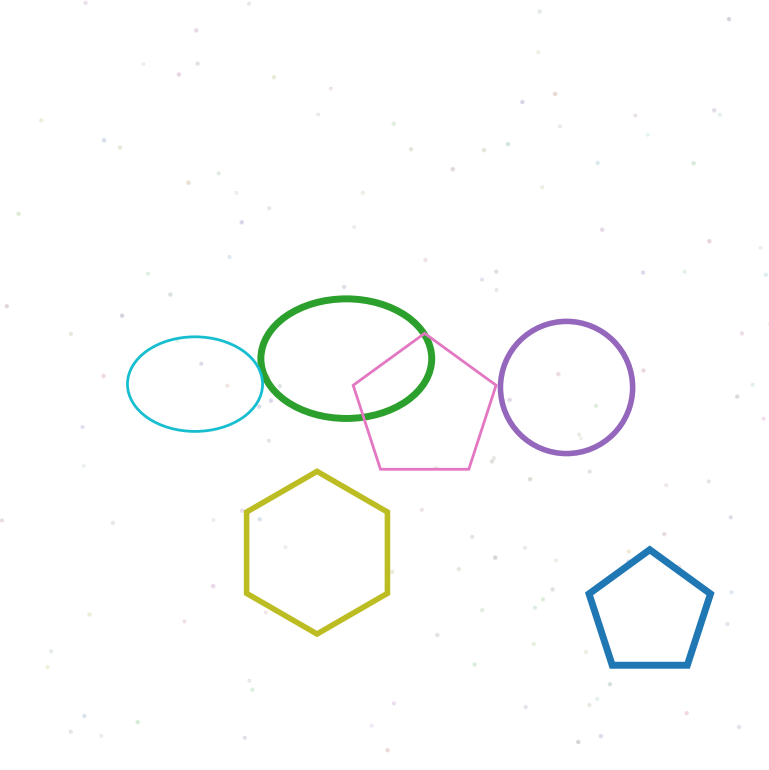[{"shape": "pentagon", "thickness": 2.5, "radius": 0.41, "center": [0.844, 0.203]}, {"shape": "oval", "thickness": 2.5, "radius": 0.55, "center": [0.45, 0.534]}, {"shape": "circle", "thickness": 2, "radius": 0.43, "center": [0.736, 0.497]}, {"shape": "pentagon", "thickness": 1, "radius": 0.49, "center": [0.551, 0.469]}, {"shape": "hexagon", "thickness": 2, "radius": 0.53, "center": [0.412, 0.282]}, {"shape": "oval", "thickness": 1, "radius": 0.44, "center": [0.253, 0.501]}]